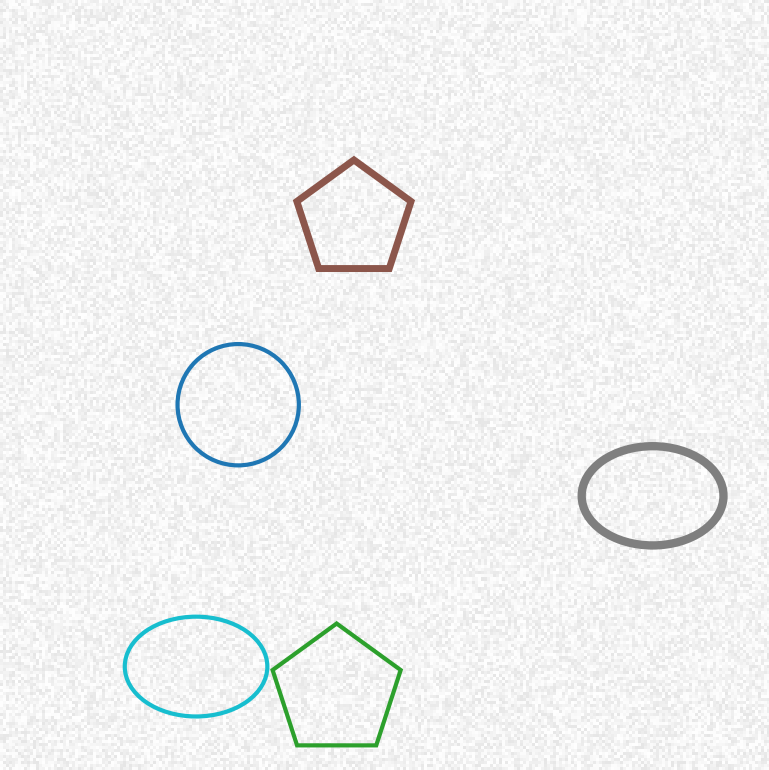[{"shape": "circle", "thickness": 1.5, "radius": 0.39, "center": [0.309, 0.474]}, {"shape": "pentagon", "thickness": 1.5, "radius": 0.44, "center": [0.437, 0.103]}, {"shape": "pentagon", "thickness": 2.5, "radius": 0.39, "center": [0.46, 0.714]}, {"shape": "oval", "thickness": 3, "radius": 0.46, "center": [0.848, 0.356]}, {"shape": "oval", "thickness": 1.5, "radius": 0.46, "center": [0.255, 0.134]}]